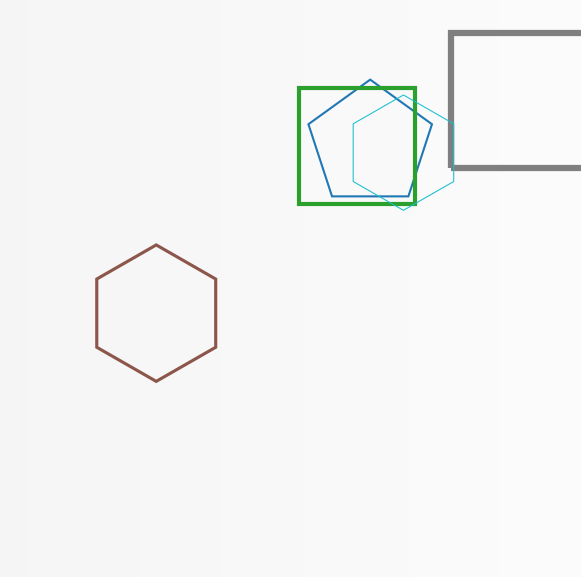[{"shape": "pentagon", "thickness": 1, "radius": 0.56, "center": [0.637, 0.75]}, {"shape": "square", "thickness": 2, "radius": 0.5, "center": [0.614, 0.746]}, {"shape": "hexagon", "thickness": 1.5, "radius": 0.59, "center": [0.269, 0.457]}, {"shape": "square", "thickness": 3, "radius": 0.58, "center": [0.892, 0.825]}, {"shape": "hexagon", "thickness": 0.5, "radius": 0.5, "center": [0.694, 0.735]}]